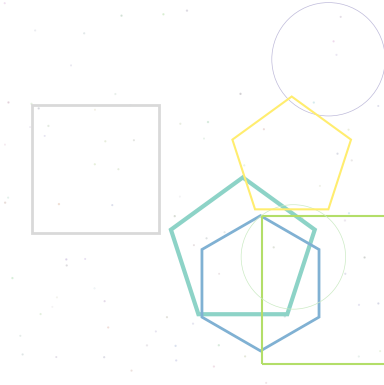[{"shape": "pentagon", "thickness": 3, "radius": 0.98, "center": [0.631, 0.343]}, {"shape": "circle", "thickness": 0.5, "radius": 0.74, "center": [0.853, 0.846]}, {"shape": "hexagon", "thickness": 2, "radius": 0.88, "center": [0.677, 0.264]}, {"shape": "square", "thickness": 1.5, "radius": 0.96, "center": [0.872, 0.248]}, {"shape": "square", "thickness": 2, "radius": 0.83, "center": [0.248, 0.561]}, {"shape": "circle", "thickness": 0.5, "radius": 0.68, "center": [0.762, 0.333]}, {"shape": "pentagon", "thickness": 1.5, "radius": 0.81, "center": [0.758, 0.587]}]